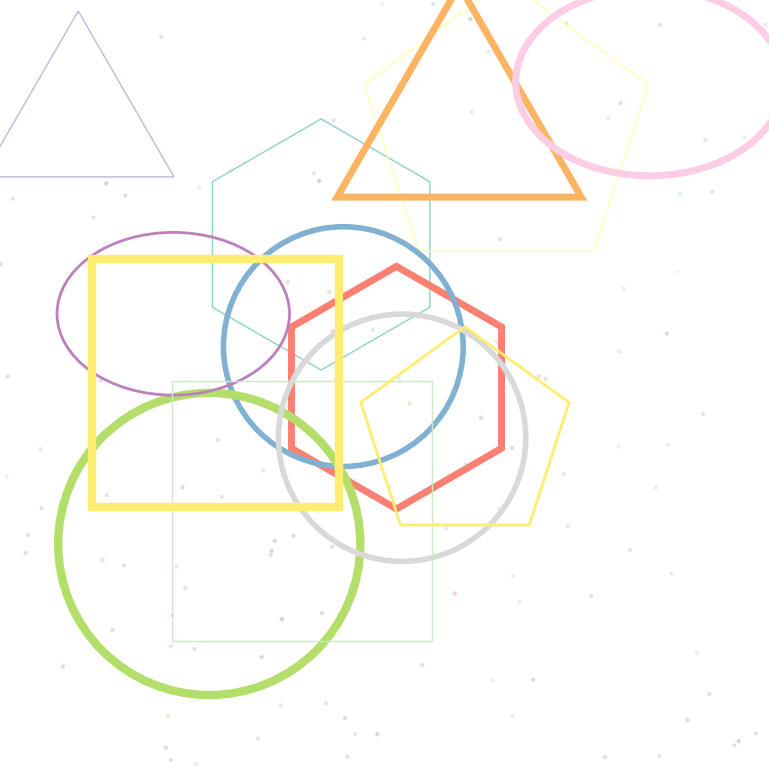[{"shape": "hexagon", "thickness": 0.5, "radius": 0.82, "center": [0.417, 0.682]}, {"shape": "pentagon", "thickness": 0.5, "radius": 0.97, "center": [0.657, 0.831]}, {"shape": "triangle", "thickness": 0.5, "radius": 0.72, "center": [0.102, 0.842]}, {"shape": "hexagon", "thickness": 2.5, "radius": 0.79, "center": [0.515, 0.497]}, {"shape": "circle", "thickness": 2, "radius": 0.78, "center": [0.446, 0.55]}, {"shape": "triangle", "thickness": 2.5, "radius": 0.92, "center": [0.596, 0.836]}, {"shape": "circle", "thickness": 3, "radius": 0.98, "center": [0.272, 0.294]}, {"shape": "oval", "thickness": 2.5, "radius": 0.87, "center": [0.844, 0.893]}, {"shape": "circle", "thickness": 2, "radius": 0.8, "center": [0.522, 0.432]}, {"shape": "oval", "thickness": 1, "radius": 0.75, "center": [0.225, 0.593]}, {"shape": "square", "thickness": 0.5, "radius": 0.85, "center": [0.392, 0.336]}, {"shape": "square", "thickness": 3, "radius": 0.8, "center": [0.28, 0.502]}, {"shape": "pentagon", "thickness": 1, "radius": 0.71, "center": [0.604, 0.433]}]